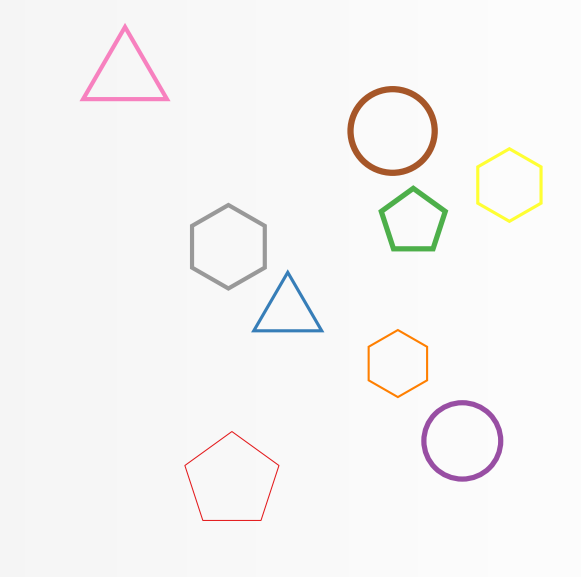[{"shape": "pentagon", "thickness": 0.5, "radius": 0.43, "center": [0.399, 0.167]}, {"shape": "triangle", "thickness": 1.5, "radius": 0.34, "center": [0.495, 0.46]}, {"shape": "pentagon", "thickness": 2.5, "radius": 0.29, "center": [0.711, 0.615]}, {"shape": "circle", "thickness": 2.5, "radius": 0.33, "center": [0.795, 0.236]}, {"shape": "hexagon", "thickness": 1, "radius": 0.29, "center": [0.685, 0.37]}, {"shape": "hexagon", "thickness": 1.5, "radius": 0.31, "center": [0.876, 0.679]}, {"shape": "circle", "thickness": 3, "radius": 0.36, "center": [0.675, 0.772]}, {"shape": "triangle", "thickness": 2, "radius": 0.42, "center": [0.215, 0.869]}, {"shape": "hexagon", "thickness": 2, "radius": 0.36, "center": [0.393, 0.572]}]